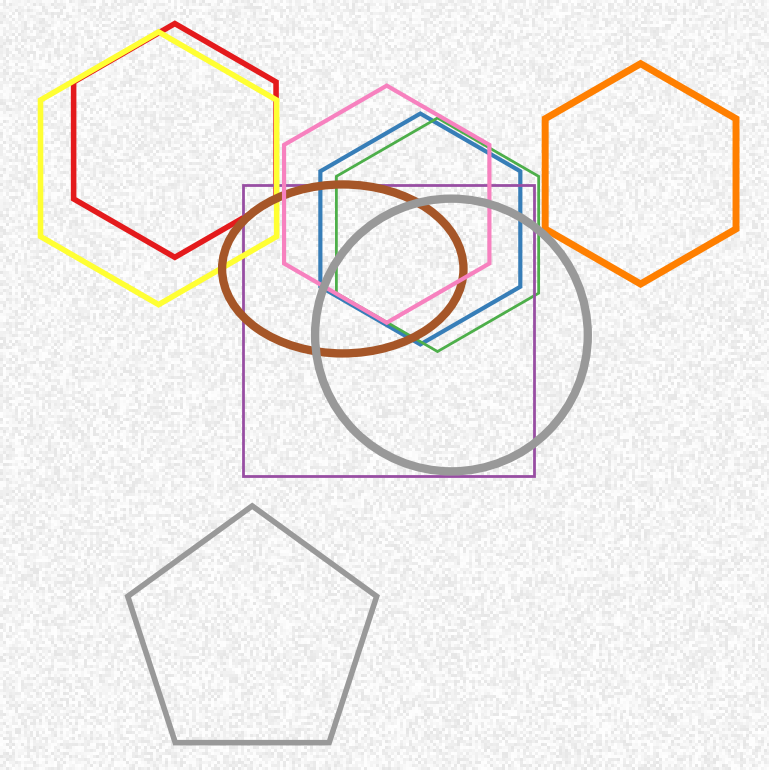[{"shape": "hexagon", "thickness": 2, "radius": 0.76, "center": [0.227, 0.818]}, {"shape": "hexagon", "thickness": 1.5, "radius": 0.75, "center": [0.546, 0.703]}, {"shape": "hexagon", "thickness": 1, "radius": 0.76, "center": [0.568, 0.695]}, {"shape": "square", "thickness": 1, "radius": 0.94, "center": [0.504, 0.571]}, {"shape": "hexagon", "thickness": 2.5, "radius": 0.72, "center": [0.832, 0.774]}, {"shape": "hexagon", "thickness": 2, "radius": 0.89, "center": [0.206, 0.781]}, {"shape": "oval", "thickness": 3, "radius": 0.78, "center": [0.445, 0.651]}, {"shape": "hexagon", "thickness": 1.5, "radius": 0.77, "center": [0.502, 0.735]}, {"shape": "pentagon", "thickness": 2, "radius": 0.85, "center": [0.328, 0.173]}, {"shape": "circle", "thickness": 3, "radius": 0.89, "center": [0.586, 0.565]}]